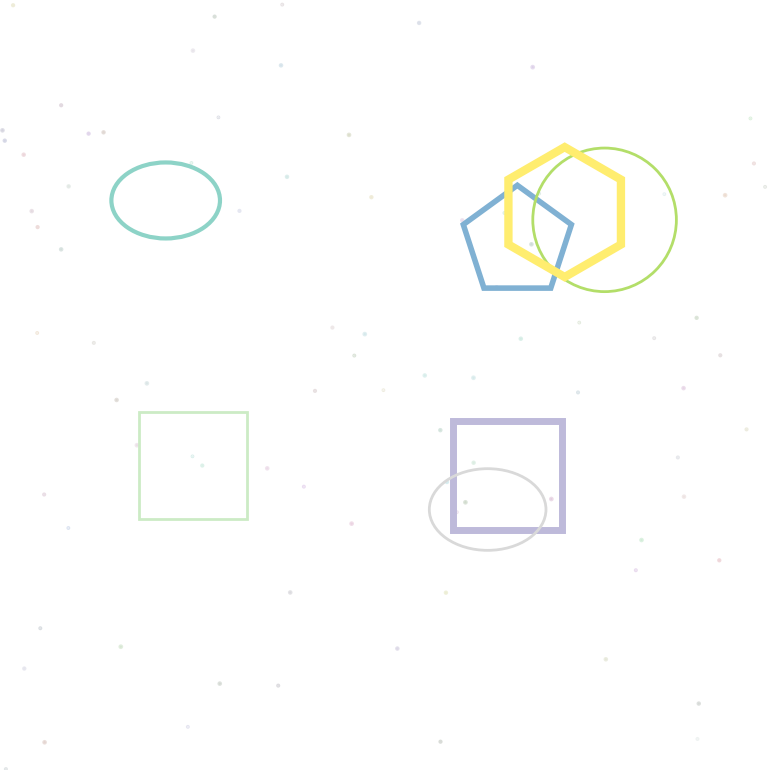[{"shape": "oval", "thickness": 1.5, "radius": 0.35, "center": [0.215, 0.74]}, {"shape": "square", "thickness": 2.5, "radius": 0.35, "center": [0.659, 0.382]}, {"shape": "pentagon", "thickness": 2, "radius": 0.37, "center": [0.672, 0.686]}, {"shape": "circle", "thickness": 1, "radius": 0.47, "center": [0.785, 0.714]}, {"shape": "oval", "thickness": 1, "radius": 0.38, "center": [0.633, 0.338]}, {"shape": "square", "thickness": 1, "radius": 0.35, "center": [0.251, 0.395]}, {"shape": "hexagon", "thickness": 3, "radius": 0.42, "center": [0.733, 0.725]}]